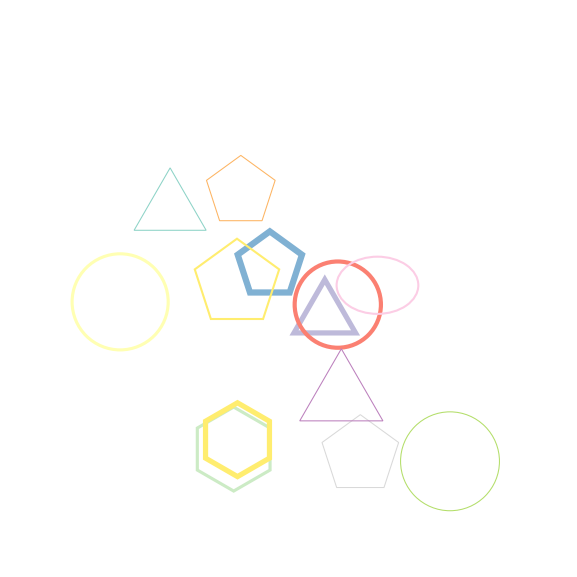[{"shape": "triangle", "thickness": 0.5, "radius": 0.36, "center": [0.295, 0.636]}, {"shape": "circle", "thickness": 1.5, "radius": 0.42, "center": [0.208, 0.476]}, {"shape": "triangle", "thickness": 2.5, "radius": 0.31, "center": [0.562, 0.453]}, {"shape": "circle", "thickness": 2, "radius": 0.37, "center": [0.585, 0.472]}, {"shape": "pentagon", "thickness": 3, "radius": 0.29, "center": [0.467, 0.54]}, {"shape": "pentagon", "thickness": 0.5, "radius": 0.31, "center": [0.417, 0.668]}, {"shape": "circle", "thickness": 0.5, "radius": 0.43, "center": [0.779, 0.2]}, {"shape": "oval", "thickness": 1, "radius": 0.35, "center": [0.654, 0.505]}, {"shape": "pentagon", "thickness": 0.5, "radius": 0.35, "center": [0.624, 0.211]}, {"shape": "triangle", "thickness": 0.5, "radius": 0.42, "center": [0.591, 0.312]}, {"shape": "hexagon", "thickness": 1.5, "radius": 0.36, "center": [0.405, 0.222]}, {"shape": "hexagon", "thickness": 2.5, "radius": 0.32, "center": [0.411, 0.238]}, {"shape": "pentagon", "thickness": 1, "radius": 0.38, "center": [0.41, 0.509]}]